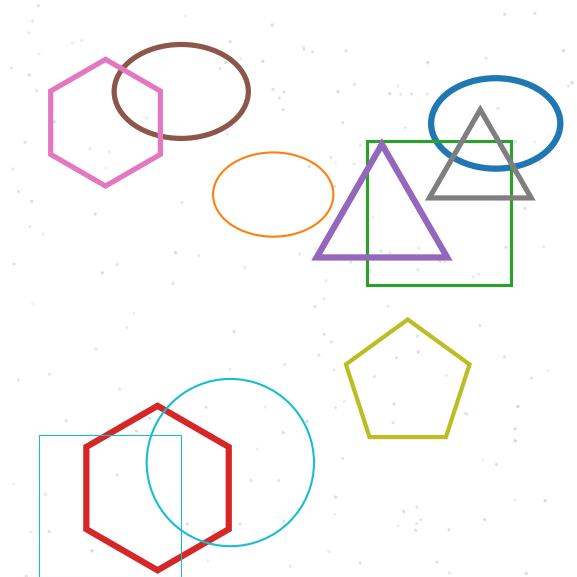[{"shape": "oval", "thickness": 3, "radius": 0.56, "center": [0.858, 0.785]}, {"shape": "oval", "thickness": 1, "radius": 0.52, "center": [0.473, 0.662]}, {"shape": "square", "thickness": 1.5, "radius": 0.62, "center": [0.76, 0.631]}, {"shape": "hexagon", "thickness": 3, "radius": 0.71, "center": [0.273, 0.154]}, {"shape": "triangle", "thickness": 3, "radius": 0.65, "center": [0.661, 0.619]}, {"shape": "oval", "thickness": 2.5, "radius": 0.58, "center": [0.314, 0.841]}, {"shape": "hexagon", "thickness": 2.5, "radius": 0.55, "center": [0.183, 0.787]}, {"shape": "triangle", "thickness": 2.5, "radius": 0.51, "center": [0.832, 0.707]}, {"shape": "pentagon", "thickness": 2, "radius": 0.56, "center": [0.706, 0.333]}, {"shape": "square", "thickness": 0.5, "radius": 0.62, "center": [0.191, 0.123]}, {"shape": "circle", "thickness": 1, "radius": 0.72, "center": [0.399, 0.198]}]